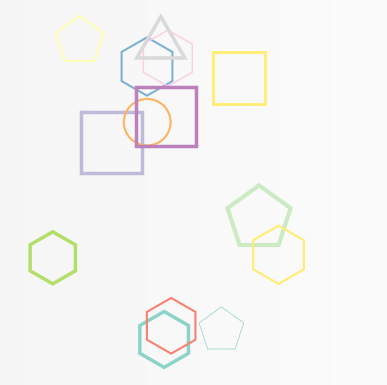[{"shape": "pentagon", "thickness": 0.5, "radius": 0.3, "center": [0.571, 0.142]}, {"shape": "hexagon", "thickness": 2.5, "radius": 0.36, "center": [0.424, 0.118]}, {"shape": "pentagon", "thickness": 1.5, "radius": 0.32, "center": [0.206, 0.894]}, {"shape": "square", "thickness": 2.5, "radius": 0.4, "center": [0.288, 0.629]}, {"shape": "hexagon", "thickness": 1.5, "radius": 0.36, "center": [0.442, 0.154]}, {"shape": "hexagon", "thickness": 1.5, "radius": 0.38, "center": [0.379, 0.827]}, {"shape": "circle", "thickness": 1.5, "radius": 0.3, "center": [0.38, 0.683]}, {"shape": "hexagon", "thickness": 2.5, "radius": 0.34, "center": [0.136, 0.33]}, {"shape": "hexagon", "thickness": 1, "radius": 0.36, "center": [0.433, 0.849]}, {"shape": "triangle", "thickness": 2.5, "radius": 0.36, "center": [0.415, 0.885]}, {"shape": "square", "thickness": 2.5, "radius": 0.38, "center": [0.428, 0.697]}, {"shape": "pentagon", "thickness": 3, "radius": 0.43, "center": [0.668, 0.433]}, {"shape": "hexagon", "thickness": 1.5, "radius": 0.38, "center": [0.719, 0.338]}, {"shape": "square", "thickness": 2, "radius": 0.34, "center": [0.617, 0.798]}]